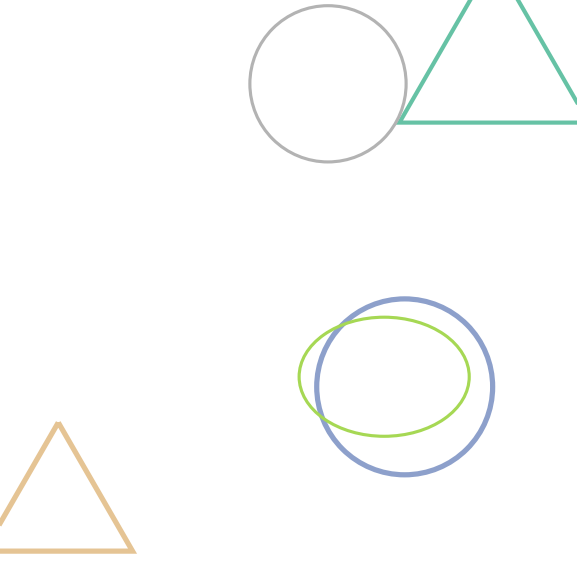[{"shape": "triangle", "thickness": 2, "radius": 0.95, "center": [0.856, 0.881]}, {"shape": "circle", "thickness": 2.5, "radius": 0.76, "center": [0.701, 0.329]}, {"shape": "oval", "thickness": 1.5, "radius": 0.74, "center": [0.665, 0.347]}, {"shape": "triangle", "thickness": 2.5, "radius": 0.74, "center": [0.101, 0.119]}, {"shape": "circle", "thickness": 1.5, "radius": 0.68, "center": [0.568, 0.854]}]